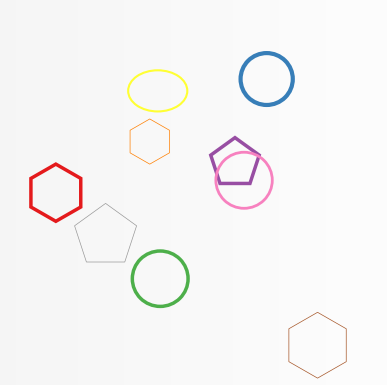[{"shape": "hexagon", "thickness": 2.5, "radius": 0.37, "center": [0.144, 0.499]}, {"shape": "circle", "thickness": 3, "radius": 0.34, "center": [0.688, 0.795]}, {"shape": "circle", "thickness": 2.5, "radius": 0.36, "center": [0.413, 0.276]}, {"shape": "pentagon", "thickness": 2.5, "radius": 0.33, "center": [0.606, 0.577]}, {"shape": "hexagon", "thickness": 0.5, "radius": 0.29, "center": [0.386, 0.632]}, {"shape": "oval", "thickness": 1.5, "radius": 0.38, "center": [0.407, 0.764]}, {"shape": "hexagon", "thickness": 0.5, "radius": 0.43, "center": [0.819, 0.103]}, {"shape": "circle", "thickness": 2, "radius": 0.36, "center": [0.63, 0.532]}, {"shape": "pentagon", "thickness": 0.5, "radius": 0.42, "center": [0.272, 0.388]}]